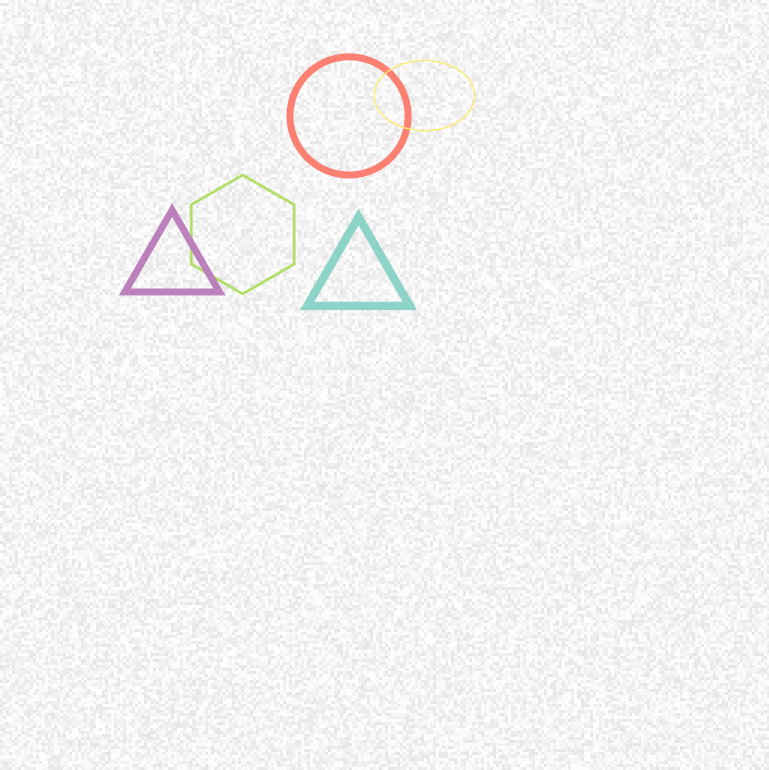[{"shape": "triangle", "thickness": 3, "radius": 0.39, "center": [0.466, 0.641]}, {"shape": "circle", "thickness": 2.5, "radius": 0.38, "center": [0.453, 0.849]}, {"shape": "hexagon", "thickness": 1, "radius": 0.39, "center": [0.315, 0.696]}, {"shape": "triangle", "thickness": 2.5, "radius": 0.35, "center": [0.224, 0.656]}, {"shape": "oval", "thickness": 0.5, "radius": 0.33, "center": [0.551, 0.876]}]